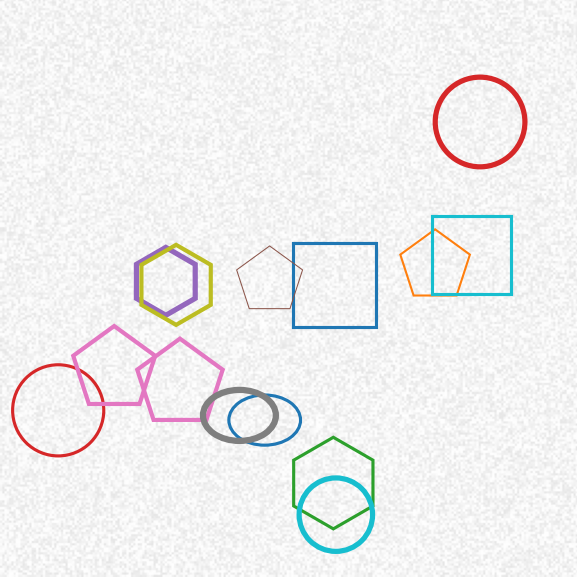[{"shape": "oval", "thickness": 1.5, "radius": 0.31, "center": [0.458, 0.272]}, {"shape": "square", "thickness": 1.5, "radius": 0.36, "center": [0.579, 0.506]}, {"shape": "pentagon", "thickness": 1, "radius": 0.32, "center": [0.753, 0.539]}, {"shape": "hexagon", "thickness": 1.5, "radius": 0.4, "center": [0.577, 0.163]}, {"shape": "circle", "thickness": 1.5, "radius": 0.39, "center": [0.101, 0.289]}, {"shape": "circle", "thickness": 2.5, "radius": 0.39, "center": [0.831, 0.788]}, {"shape": "hexagon", "thickness": 2.5, "radius": 0.29, "center": [0.287, 0.512]}, {"shape": "pentagon", "thickness": 0.5, "radius": 0.3, "center": [0.467, 0.513]}, {"shape": "pentagon", "thickness": 2, "radius": 0.37, "center": [0.198, 0.36]}, {"shape": "pentagon", "thickness": 2, "radius": 0.39, "center": [0.312, 0.335]}, {"shape": "oval", "thickness": 3, "radius": 0.32, "center": [0.415, 0.28]}, {"shape": "hexagon", "thickness": 2, "radius": 0.35, "center": [0.305, 0.506]}, {"shape": "square", "thickness": 1.5, "radius": 0.34, "center": [0.817, 0.557]}, {"shape": "circle", "thickness": 2.5, "radius": 0.32, "center": [0.582, 0.108]}]